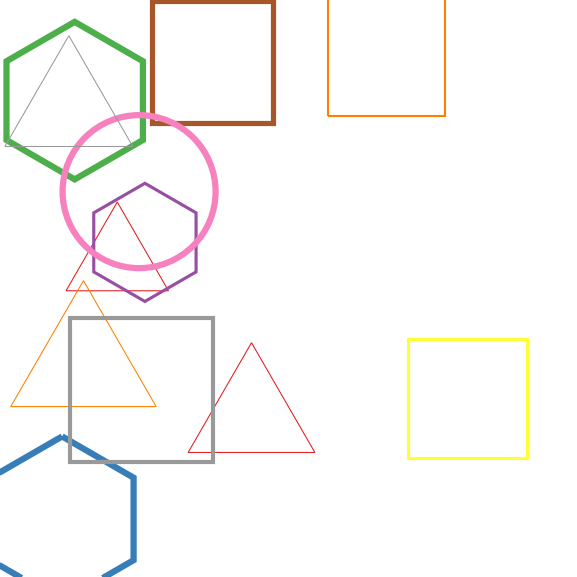[{"shape": "triangle", "thickness": 0.5, "radius": 0.63, "center": [0.436, 0.279]}, {"shape": "triangle", "thickness": 0.5, "radius": 0.51, "center": [0.203, 0.547]}, {"shape": "hexagon", "thickness": 3, "radius": 0.71, "center": [0.108, 0.101]}, {"shape": "hexagon", "thickness": 3, "radius": 0.68, "center": [0.129, 0.825]}, {"shape": "hexagon", "thickness": 1.5, "radius": 0.51, "center": [0.251, 0.579]}, {"shape": "triangle", "thickness": 0.5, "radius": 0.73, "center": [0.145, 0.368]}, {"shape": "square", "thickness": 1, "radius": 0.51, "center": [0.67, 0.9]}, {"shape": "square", "thickness": 1.5, "radius": 0.51, "center": [0.81, 0.309]}, {"shape": "square", "thickness": 2.5, "radius": 0.53, "center": [0.368, 0.892]}, {"shape": "circle", "thickness": 3, "radius": 0.66, "center": [0.241, 0.667]}, {"shape": "square", "thickness": 2, "radius": 0.62, "center": [0.245, 0.324]}, {"shape": "triangle", "thickness": 0.5, "radius": 0.64, "center": [0.119, 0.809]}]